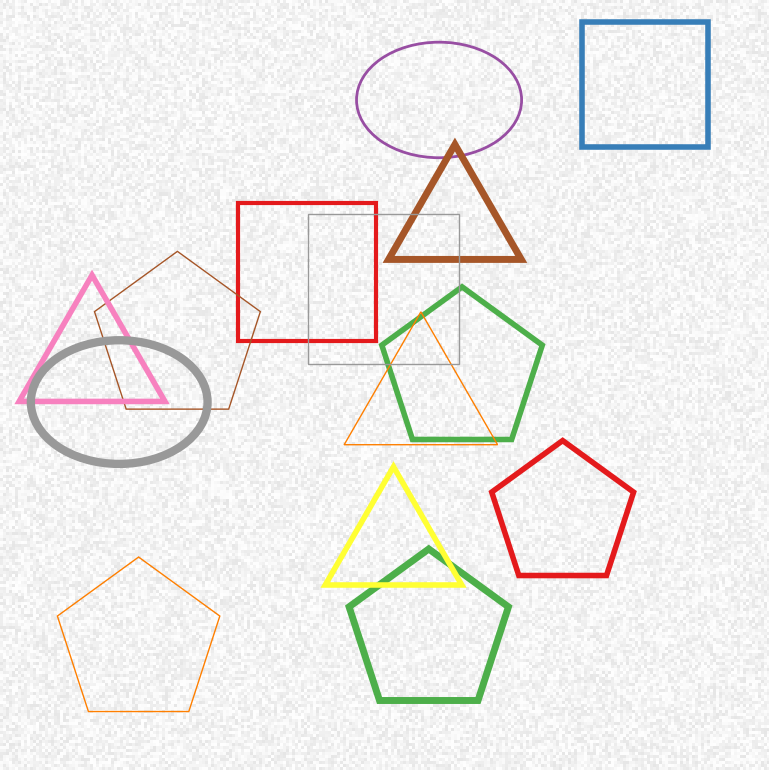[{"shape": "square", "thickness": 1.5, "radius": 0.45, "center": [0.399, 0.647]}, {"shape": "pentagon", "thickness": 2, "radius": 0.48, "center": [0.731, 0.331]}, {"shape": "square", "thickness": 2, "radius": 0.41, "center": [0.838, 0.89]}, {"shape": "pentagon", "thickness": 2, "radius": 0.55, "center": [0.6, 0.518]}, {"shape": "pentagon", "thickness": 2.5, "radius": 0.54, "center": [0.557, 0.178]}, {"shape": "oval", "thickness": 1, "radius": 0.54, "center": [0.57, 0.87]}, {"shape": "triangle", "thickness": 0.5, "radius": 0.58, "center": [0.547, 0.48]}, {"shape": "pentagon", "thickness": 0.5, "radius": 0.55, "center": [0.18, 0.166]}, {"shape": "triangle", "thickness": 2, "radius": 0.51, "center": [0.511, 0.291]}, {"shape": "pentagon", "thickness": 0.5, "radius": 0.57, "center": [0.23, 0.56]}, {"shape": "triangle", "thickness": 2.5, "radius": 0.5, "center": [0.591, 0.713]}, {"shape": "triangle", "thickness": 2, "radius": 0.55, "center": [0.12, 0.533]}, {"shape": "square", "thickness": 0.5, "radius": 0.49, "center": [0.498, 0.625]}, {"shape": "oval", "thickness": 3, "radius": 0.57, "center": [0.155, 0.478]}]